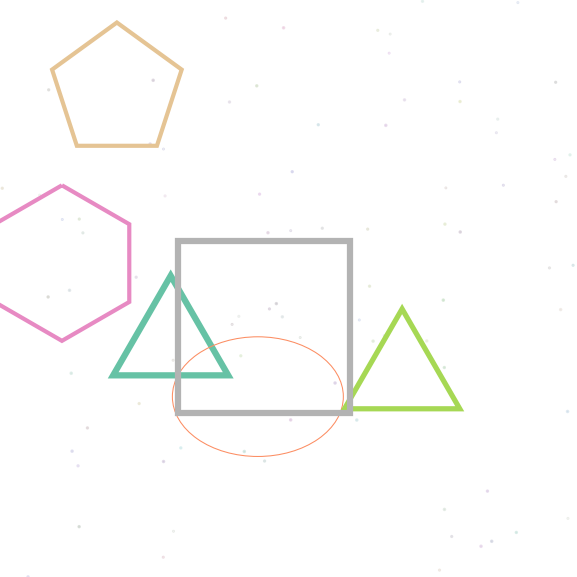[{"shape": "triangle", "thickness": 3, "radius": 0.58, "center": [0.296, 0.407]}, {"shape": "oval", "thickness": 0.5, "radius": 0.74, "center": [0.447, 0.312]}, {"shape": "hexagon", "thickness": 2, "radius": 0.67, "center": [0.107, 0.544]}, {"shape": "triangle", "thickness": 2.5, "radius": 0.58, "center": [0.696, 0.349]}, {"shape": "pentagon", "thickness": 2, "radius": 0.59, "center": [0.202, 0.842]}, {"shape": "square", "thickness": 3, "radius": 0.74, "center": [0.457, 0.433]}]